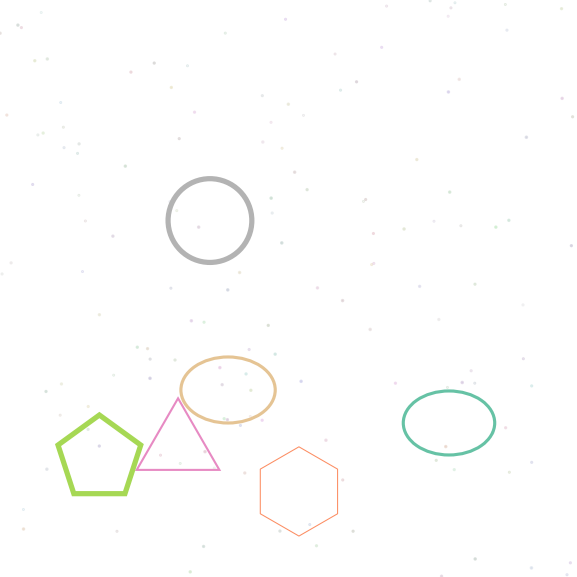[{"shape": "oval", "thickness": 1.5, "radius": 0.4, "center": [0.777, 0.267]}, {"shape": "hexagon", "thickness": 0.5, "radius": 0.39, "center": [0.518, 0.148]}, {"shape": "triangle", "thickness": 1, "radius": 0.41, "center": [0.308, 0.227]}, {"shape": "pentagon", "thickness": 2.5, "radius": 0.38, "center": [0.172, 0.205]}, {"shape": "oval", "thickness": 1.5, "radius": 0.41, "center": [0.395, 0.324]}, {"shape": "circle", "thickness": 2.5, "radius": 0.36, "center": [0.364, 0.617]}]